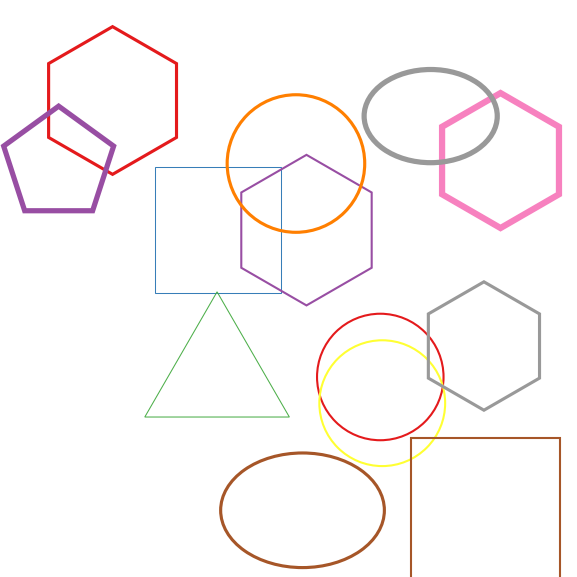[{"shape": "hexagon", "thickness": 1.5, "radius": 0.64, "center": [0.195, 0.825]}, {"shape": "circle", "thickness": 1, "radius": 0.55, "center": [0.659, 0.346]}, {"shape": "square", "thickness": 0.5, "radius": 0.55, "center": [0.378, 0.6]}, {"shape": "triangle", "thickness": 0.5, "radius": 0.72, "center": [0.376, 0.349]}, {"shape": "hexagon", "thickness": 1, "radius": 0.65, "center": [0.531, 0.601]}, {"shape": "pentagon", "thickness": 2.5, "radius": 0.5, "center": [0.102, 0.715]}, {"shape": "circle", "thickness": 1.5, "radius": 0.6, "center": [0.512, 0.716]}, {"shape": "circle", "thickness": 1, "radius": 0.54, "center": [0.662, 0.301]}, {"shape": "square", "thickness": 1, "radius": 0.64, "center": [0.841, 0.112]}, {"shape": "oval", "thickness": 1.5, "radius": 0.71, "center": [0.524, 0.116]}, {"shape": "hexagon", "thickness": 3, "radius": 0.58, "center": [0.867, 0.721]}, {"shape": "hexagon", "thickness": 1.5, "radius": 0.56, "center": [0.838, 0.4]}, {"shape": "oval", "thickness": 2.5, "radius": 0.58, "center": [0.746, 0.798]}]